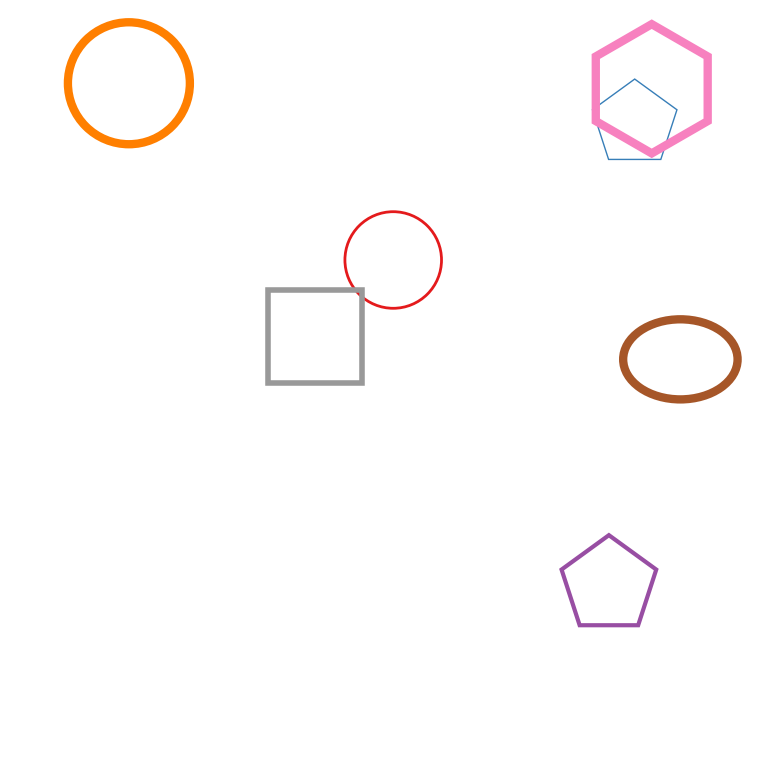[{"shape": "circle", "thickness": 1, "radius": 0.31, "center": [0.511, 0.662]}, {"shape": "pentagon", "thickness": 0.5, "radius": 0.29, "center": [0.824, 0.84]}, {"shape": "pentagon", "thickness": 1.5, "radius": 0.32, "center": [0.791, 0.24]}, {"shape": "circle", "thickness": 3, "radius": 0.4, "center": [0.167, 0.892]}, {"shape": "oval", "thickness": 3, "radius": 0.37, "center": [0.884, 0.533]}, {"shape": "hexagon", "thickness": 3, "radius": 0.42, "center": [0.846, 0.885]}, {"shape": "square", "thickness": 2, "radius": 0.3, "center": [0.409, 0.563]}]